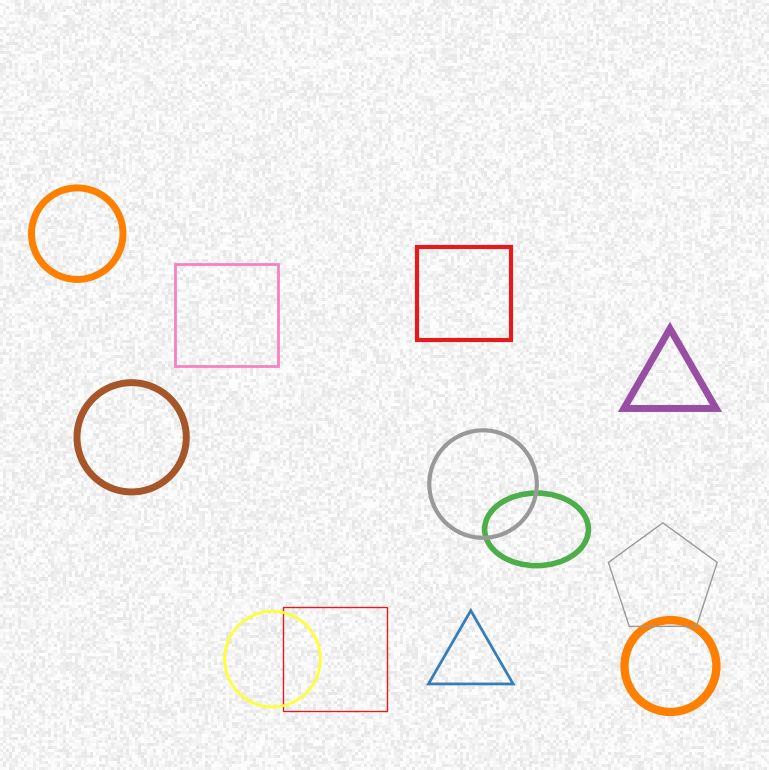[{"shape": "square", "thickness": 1.5, "radius": 0.3, "center": [0.603, 0.619]}, {"shape": "square", "thickness": 0.5, "radius": 0.34, "center": [0.435, 0.145]}, {"shape": "triangle", "thickness": 1, "radius": 0.32, "center": [0.611, 0.144]}, {"shape": "oval", "thickness": 2, "radius": 0.34, "center": [0.697, 0.313]}, {"shape": "triangle", "thickness": 2.5, "radius": 0.35, "center": [0.87, 0.504]}, {"shape": "circle", "thickness": 3, "radius": 0.3, "center": [0.871, 0.135]}, {"shape": "circle", "thickness": 2.5, "radius": 0.3, "center": [0.1, 0.697]}, {"shape": "circle", "thickness": 1, "radius": 0.31, "center": [0.354, 0.144]}, {"shape": "circle", "thickness": 2.5, "radius": 0.35, "center": [0.171, 0.432]}, {"shape": "square", "thickness": 1, "radius": 0.33, "center": [0.294, 0.591]}, {"shape": "pentagon", "thickness": 0.5, "radius": 0.37, "center": [0.861, 0.247]}, {"shape": "circle", "thickness": 1.5, "radius": 0.35, "center": [0.627, 0.371]}]